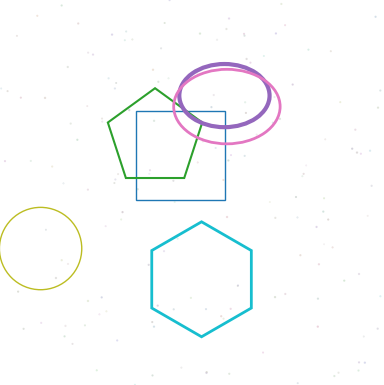[{"shape": "square", "thickness": 1, "radius": 0.57, "center": [0.469, 0.597]}, {"shape": "pentagon", "thickness": 1.5, "radius": 0.64, "center": [0.403, 0.642]}, {"shape": "oval", "thickness": 3, "radius": 0.59, "center": [0.583, 0.752]}, {"shape": "oval", "thickness": 2, "radius": 0.69, "center": [0.589, 0.723]}, {"shape": "circle", "thickness": 1, "radius": 0.53, "center": [0.105, 0.354]}, {"shape": "hexagon", "thickness": 2, "radius": 0.75, "center": [0.523, 0.275]}]